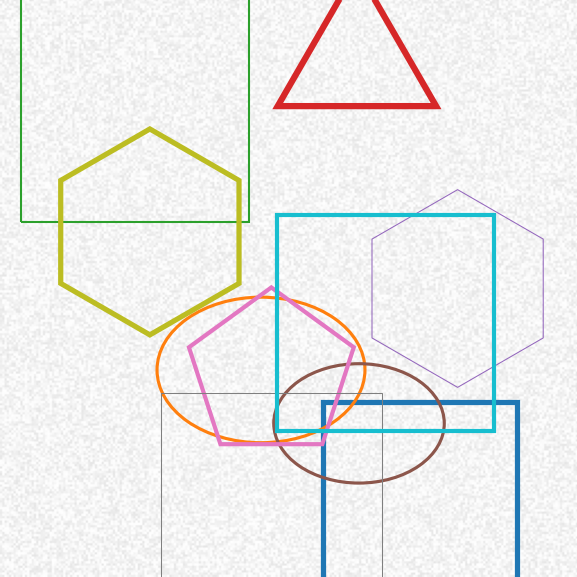[{"shape": "square", "thickness": 2.5, "radius": 0.84, "center": [0.728, 0.136]}, {"shape": "oval", "thickness": 1.5, "radius": 0.9, "center": [0.452, 0.359]}, {"shape": "square", "thickness": 1, "radius": 0.99, "center": [0.234, 0.812]}, {"shape": "triangle", "thickness": 3, "radius": 0.79, "center": [0.618, 0.895]}, {"shape": "hexagon", "thickness": 0.5, "radius": 0.86, "center": [0.792, 0.5]}, {"shape": "oval", "thickness": 1.5, "radius": 0.74, "center": [0.622, 0.266]}, {"shape": "pentagon", "thickness": 2, "radius": 0.75, "center": [0.47, 0.351]}, {"shape": "square", "thickness": 0.5, "radius": 0.96, "center": [0.469, 0.127]}, {"shape": "hexagon", "thickness": 2.5, "radius": 0.89, "center": [0.26, 0.598]}, {"shape": "square", "thickness": 2, "radius": 0.94, "center": [0.668, 0.439]}]